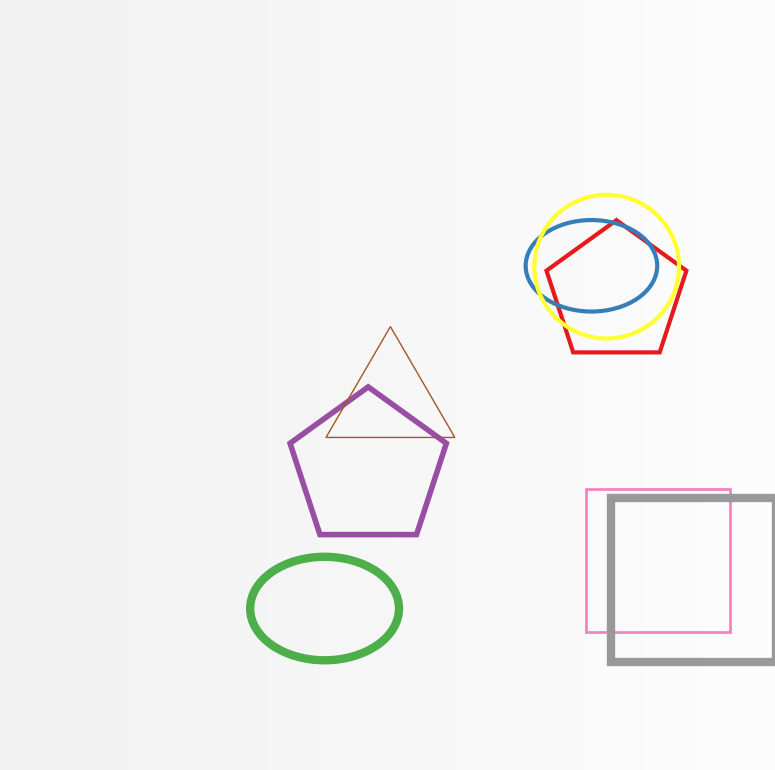[{"shape": "pentagon", "thickness": 1.5, "radius": 0.47, "center": [0.795, 0.619]}, {"shape": "oval", "thickness": 1.5, "radius": 0.42, "center": [0.763, 0.655]}, {"shape": "oval", "thickness": 3, "radius": 0.48, "center": [0.419, 0.21]}, {"shape": "pentagon", "thickness": 2, "radius": 0.53, "center": [0.475, 0.391]}, {"shape": "circle", "thickness": 1.5, "radius": 0.47, "center": [0.783, 0.654]}, {"shape": "triangle", "thickness": 0.5, "radius": 0.48, "center": [0.504, 0.48]}, {"shape": "square", "thickness": 1, "radius": 0.47, "center": [0.849, 0.272]}, {"shape": "square", "thickness": 3, "radius": 0.53, "center": [0.894, 0.247]}]